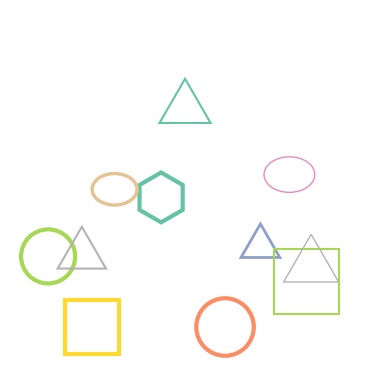[{"shape": "triangle", "thickness": 1.5, "radius": 0.38, "center": [0.481, 0.719]}, {"shape": "hexagon", "thickness": 3, "radius": 0.32, "center": [0.418, 0.487]}, {"shape": "circle", "thickness": 3, "radius": 0.37, "center": [0.585, 0.151]}, {"shape": "triangle", "thickness": 2, "radius": 0.29, "center": [0.676, 0.36]}, {"shape": "oval", "thickness": 1, "radius": 0.33, "center": [0.752, 0.547]}, {"shape": "square", "thickness": 1.5, "radius": 0.42, "center": [0.796, 0.269]}, {"shape": "circle", "thickness": 3, "radius": 0.35, "center": [0.125, 0.334]}, {"shape": "square", "thickness": 3, "radius": 0.35, "center": [0.239, 0.151]}, {"shape": "oval", "thickness": 2.5, "radius": 0.29, "center": [0.298, 0.508]}, {"shape": "triangle", "thickness": 1, "radius": 0.41, "center": [0.808, 0.309]}, {"shape": "triangle", "thickness": 1.5, "radius": 0.36, "center": [0.213, 0.339]}]